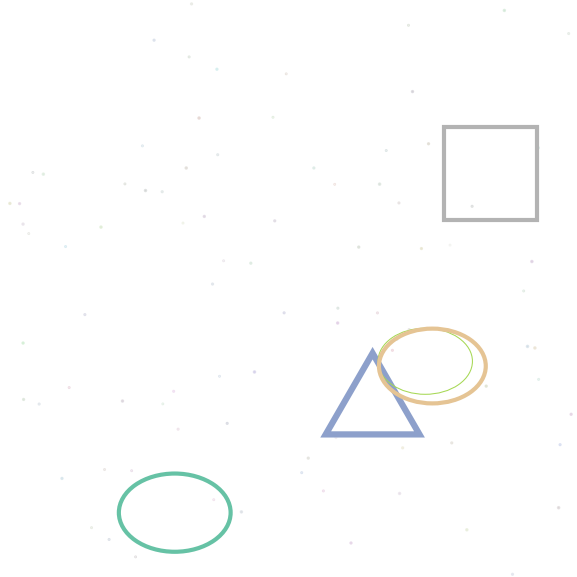[{"shape": "oval", "thickness": 2, "radius": 0.48, "center": [0.303, 0.111]}, {"shape": "triangle", "thickness": 3, "radius": 0.47, "center": [0.645, 0.294]}, {"shape": "oval", "thickness": 0.5, "radius": 0.41, "center": [0.736, 0.374]}, {"shape": "oval", "thickness": 2, "radius": 0.46, "center": [0.749, 0.365]}, {"shape": "square", "thickness": 2, "radius": 0.4, "center": [0.85, 0.699]}]